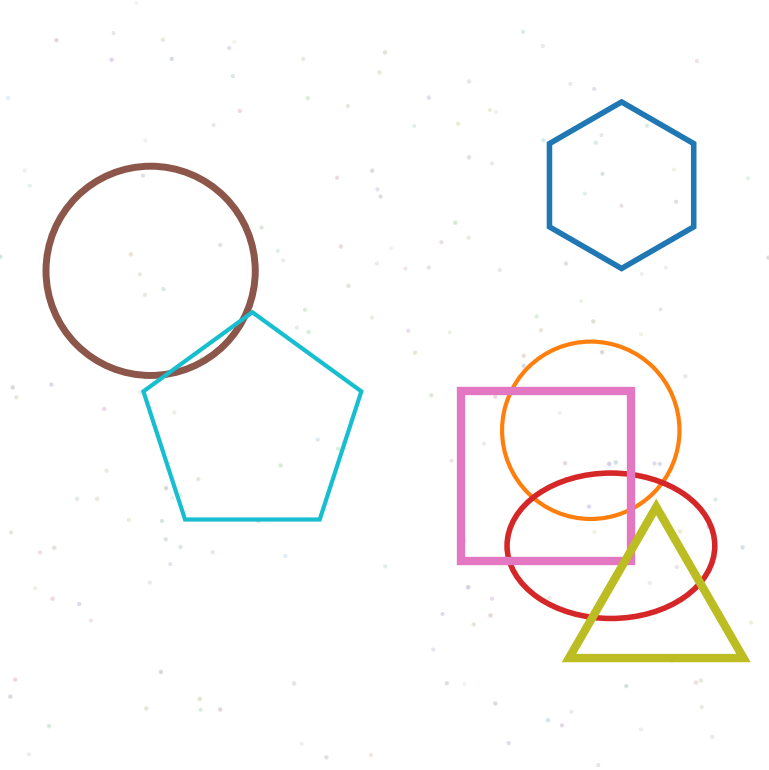[{"shape": "hexagon", "thickness": 2, "radius": 0.54, "center": [0.807, 0.759]}, {"shape": "circle", "thickness": 1.5, "radius": 0.58, "center": [0.767, 0.441]}, {"shape": "oval", "thickness": 2, "radius": 0.67, "center": [0.793, 0.291]}, {"shape": "circle", "thickness": 2.5, "radius": 0.68, "center": [0.196, 0.648]}, {"shape": "square", "thickness": 3, "radius": 0.55, "center": [0.709, 0.381]}, {"shape": "triangle", "thickness": 3, "radius": 0.65, "center": [0.852, 0.211]}, {"shape": "pentagon", "thickness": 1.5, "radius": 0.74, "center": [0.328, 0.446]}]